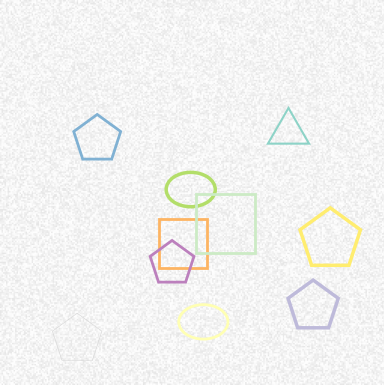[{"shape": "triangle", "thickness": 1.5, "radius": 0.31, "center": [0.749, 0.658]}, {"shape": "oval", "thickness": 2, "radius": 0.32, "center": [0.528, 0.164]}, {"shape": "pentagon", "thickness": 2.5, "radius": 0.34, "center": [0.813, 0.204]}, {"shape": "pentagon", "thickness": 2, "radius": 0.32, "center": [0.252, 0.639]}, {"shape": "square", "thickness": 2, "radius": 0.32, "center": [0.475, 0.367]}, {"shape": "oval", "thickness": 2.5, "radius": 0.32, "center": [0.495, 0.508]}, {"shape": "pentagon", "thickness": 0.5, "radius": 0.34, "center": [0.2, 0.119]}, {"shape": "pentagon", "thickness": 2, "radius": 0.3, "center": [0.447, 0.316]}, {"shape": "square", "thickness": 2, "radius": 0.38, "center": [0.586, 0.42]}, {"shape": "pentagon", "thickness": 2.5, "radius": 0.41, "center": [0.858, 0.378]}]